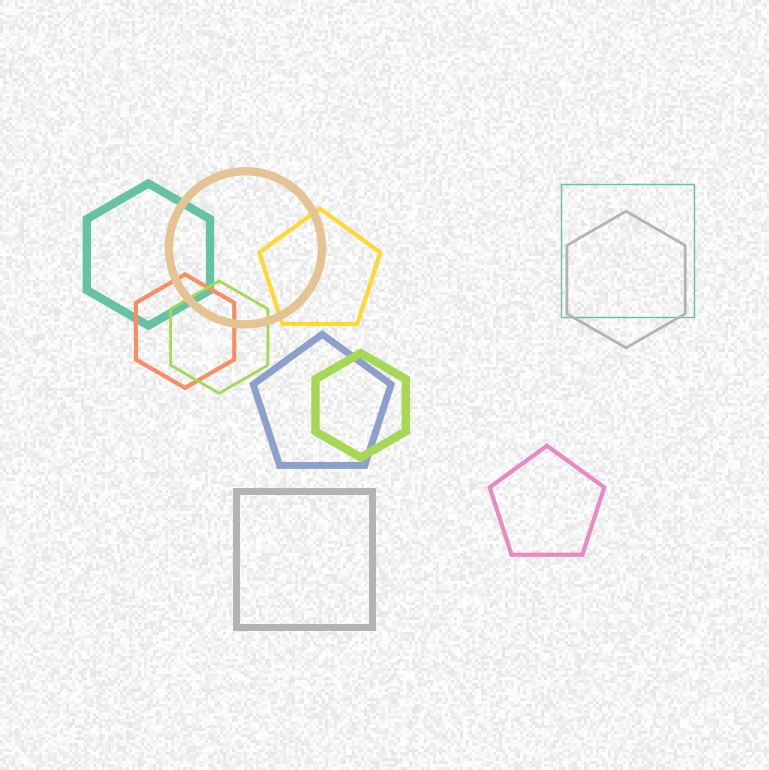[{"shape": "hexagon", "thickness": 3, "radius": 0.46, "center": [0.193, 0.669]}, {"shape": "square", "thickness": 0.5, "radius": 0.43, "center": [0.815, 0.675]}, {"shape": "hexagon", "thickness": 1.5, "radius": 0.37, "center": [0.24, 0.57]}, {"shape": "pentagon", "thickness": 2.5, "radius": 0.47, "center": [0.418, 0.472]}, {"shape": "pentagon", "thickness": 1.5, "radius": 0.39, "center": [0.71, 0.343]}, {"shape": "hexagon", "thickness": 1, "radius": 0.36, "center": [0.285, 0.562]}, {"shape": "hexagon", "thickness": 3, "radius": 0.34, "center": [0.468, 0.474]}, {"shape": "pentagon", "thickness": 1.5, "radius": 0.41, "center": [0.415, 0.646]}, {"shape": "circle", "thickness": 3, "radius": 0.5, "center": [0.319, 0.678]}, {"shape": "hexagon", "thickness": 1, "radius": 0.44, "center": [0.813, 0.637]}, {"shape": "square", "thickness": 2.5, "radius": 0.44, "center": [0.395, 0.274]}]